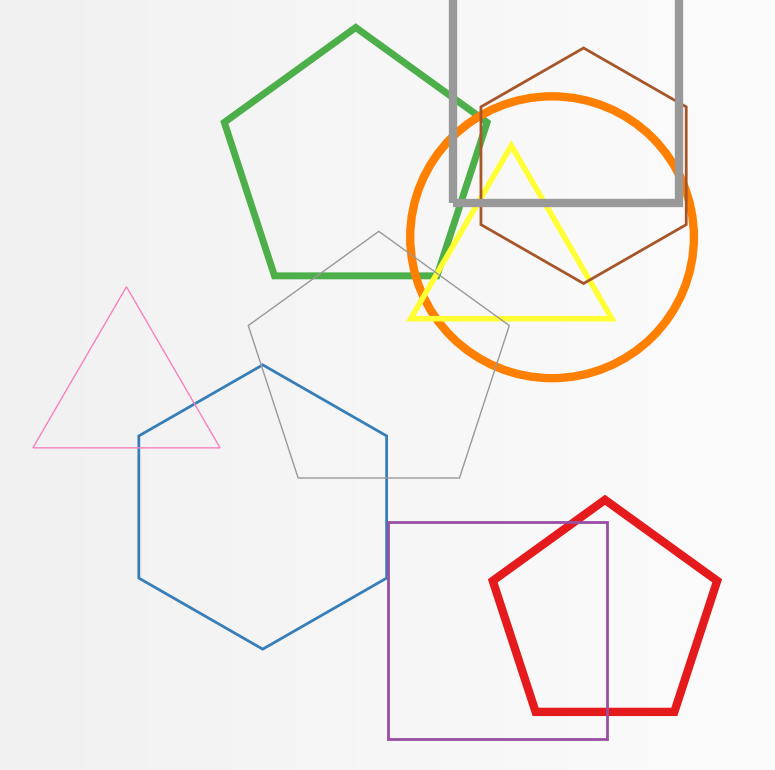[{"shape": "pentagon", "thickness": 3, "radius": 0.76, "center": [0.781, 0.199]}, {"shape": "hexagon", "thickness": 1, "radius": 0.92, "center": [0.339, 0.342]}, {"shape": "pentagon", "thickness": 2.5, "radius": 0.89, "center": [0.459, 0.786]}, {"shape": "square", "thickness": 1, "radius": 0.71, "center": [0.641, 0.181]}, {"shape": "circle", "thickness": 3, "radius": 0.92, "center": [0.712, 0.692]}, {"shape": "triangle", "thickness": 2, "radius": 0.75, "center": [0.66, 0.661]}, {"shape": "hexagon", "thickness": 1, "radius": 0.76, "center": [0.753, 0.785]}, {"shape": "triangle", "thickness": 0.5, "radius": 0.7, "center": [0.163, 0.488]}, {"shape": "pentagon", "thickness": 0.5, "radius": 0.89, "center": [0.489, 0.522]}, {"shape": "square", "thickness": 3, "radius": 0.73, "center": [0.731, 0.883]}]